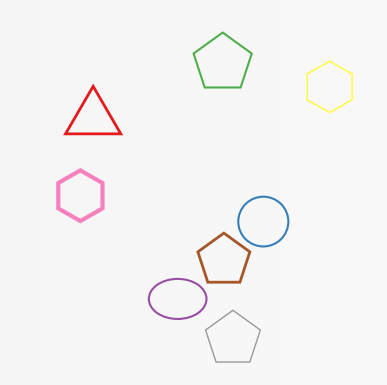[{"shape": "triangle", "thickness": 2, "radius": 0.41, "center": [0.24, 0.694]}, {"shape": "circle", "thickness": 1.5, "radius": 0.32, "center": [0.68, 0.424]}, {"shape": "pentagon", "thickness": 1.5, "radius": 0.39, "center": [0.575, 0.837]}, {"shape": "oval", "thickness": 1.5, "radius": 0.37, "center": [0.458, 0.224]}, {"shape": "hexagon", "thickness": 1, "radius": 0.33, "center": [0.851, 0.774]}, {"shape": "pentagon", "thickness": 2, "radius": 0.35, "center": [0.578, 0.324]}, {"shape": "hexagon", "thickness": 3, "radius": 0.33, "center": [0.207, 0.492]}, {"shape": "pentagon", "thickness": 1, "radius": 0.37, "center": [0.601, 0.12]}]